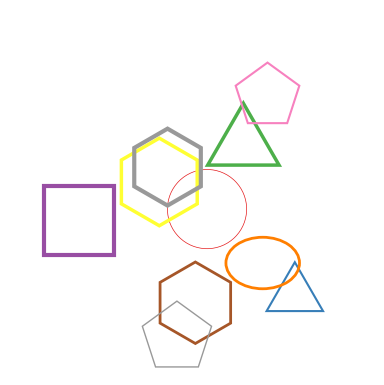[{"shape": "circle", "thickness": 0.5, "radius": 0.51, "center": [0.538, 0.457]}, {"shape": "triangle", "thickness": 1.5, "radius": 0.42, "center": [0.766, 0.234]}, {"shape": "triangle", "thickness": 2.5, "radius": 0.53, "center": [0.632, 0.625]}, {"shape": "square", "thickness": 3, "radius": 0.45, "center": [0.205, 0.427]}, {"shape": "oval", "thickness": 2, "radius": 0.48, "center": [0.682, 0.317]}, {"shape": "hexagon", "thickness": 2.5, "radius": 0.57, "center": [0.414, 0.527]}, {"shape": "hexagon", "thickness": 2, "radius": 0.53, "center": [0.507, 0.214]}, {"shape": "pentagon", "thickness": 1.5, "radius": 0.43, "center": [0.695, 0.75]}, {"shape": "pentagon", "thickness": 1, "radius": 0.47, "center": [0.46, 0.123]}, {"shape": "hexagon", "thickness": 3, "radius": 0.5, "center": [0.435, 0.566]}]